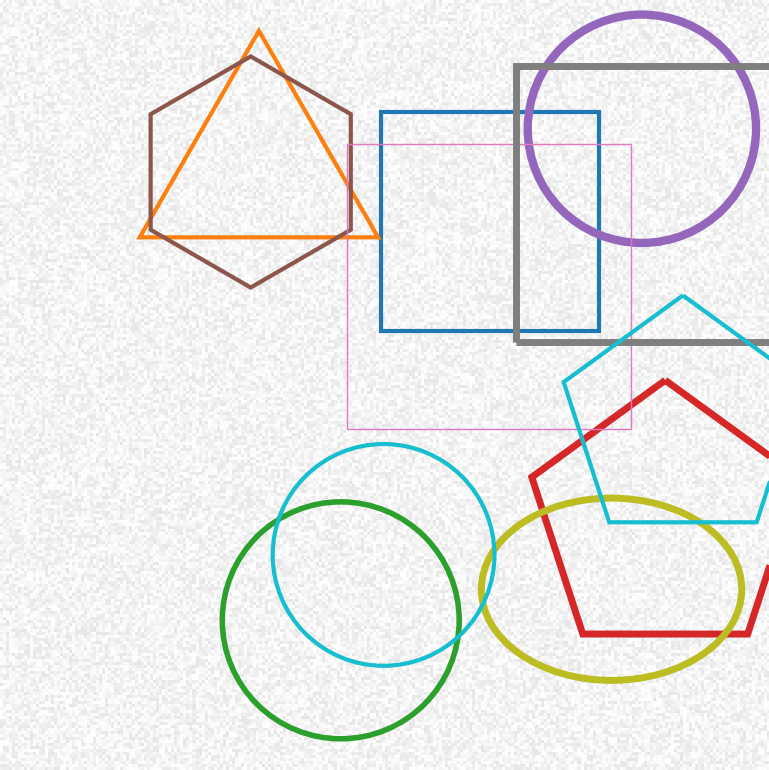[{"shape": "square", "thickness": 1.5, "radius": 0.71, "center": [0.636, 0.712]}, {"shape": "triangle", "thickness": 1.5, "radius": 0.89, "center": [0.336, 0.781]}, {"shape": "circle", "thickness": 2, "radius": 0.77, "center": [0.443, 0.194]}, {"shape": "pentagon", "thickness": 2.5, "radius": 0.91, "center": [0.864, 0.324]}, {"shape": "circle", "thickness": 3, "radius": 0.74, "center": [0.834, 0.833]}, {"shape": "hexagon", "thickness": 1.5, "radius": 0.75, "center": [0.326, 0.777]}, {"shape": "square", "thickness": 0.5, "radius": 0.92, "center": [0.635, 0.628]}, {"shape": "square", "thickness": 2.5, "radius": 0.89, "center": [0.849, 0.735]}, {"shape": "oval", "thickness": 2.5, "radius": 0.85, "center": [0.794, 0.235]}, {"shape": "circle", "thickness": 1.5, "radius": 0.72, "center": [0.498, 0.279]}, {"shape": "pentagon", "thickness": 1.5, "radius": 0.81, "center": [0.887, 0.453]}]